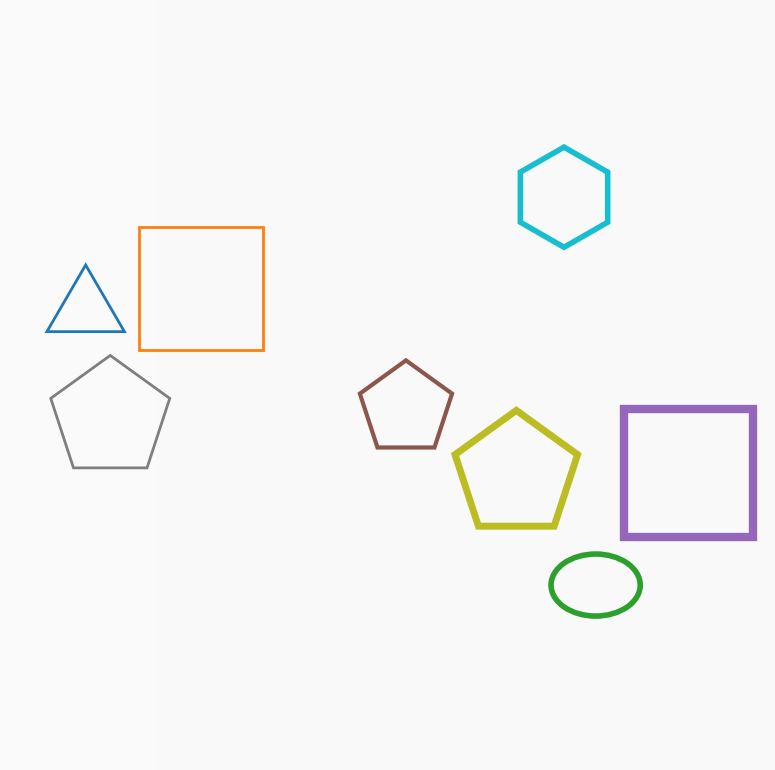[{"shape": "triangle", "thickness": 1, "radius": 0.29, "center": [0.111, 0.598]}, {"shape": "square", "thickness": 1, "radius": 0.4, "center": [0.26, 0.626]}, {"shape": "oval", "thickness": 2, "radius": 0.29, "center": [0.769, 0.24]}, {"shape": "square", "thickness": 3, "radius": 0.41, "center": [0.888, 0.386]}, {"shape": "pentagon", "thickness": 1.5, "radius": 0.31, "center": [0.524, 0.469]}, {"shape": "pentagon", "thickness": 1, "radius": 0.4, "center": [0.142, 0.458]}, {"shape": "pentagon", "thickness": 2.5, "radius": 0.42, "center": [0.666, 0.384]}, {"shape": "hexagon", "thickness": 2, "radius": 0.33, "center": [0.728, 0.744]}]